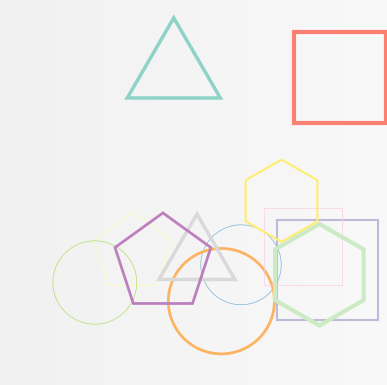[{"shape": "triangle", "thickness": 2.5, "radius": 0.69, "center": [0.448, 0.815]}, {"shape": "pentagon", "thickness": 0.5, "radius": 0.53, "center": [0.343, 0.343]}, {"shape": "square", "thickness": 1.5, "radius": 0.65, "center": [0.845, 0.299]}, {"shape": "square", "thickness": 3, "radius": 0.59, "center": [0.878, 0.799]}, {"shape": "circle", "thickness": 0.5, "radius": 0.52, "center": [0.622, 0.312]}, {"shape": "circle", "thickness": 2, "radius": 0.68, "center": [0.571, 0.218]}, {"shape": "circle", "thickness": 0.5, "radius": 0.54, "center": [0.245, 0.266]}, {"shape": "square", "thickness": 0.5, "radius": 0.5, "center": [0.782, 0.36]}, {"shape": "triangle", "thickness": 2.5, "radius": 0.57, "center": [0.508, 0.331]}, {"shape": "pentagon", "thickness": 2, "radius": 0.65, "center": [0.42, 0.317]}, {"shape": "hexagon", "thickness": 3, "radius": 0.66, "center": [0.824, 0.286]}, {"shape": "hexagon", "thickness": 1.5, "radius": 0.53, "center": [0.726, 0.479]}]